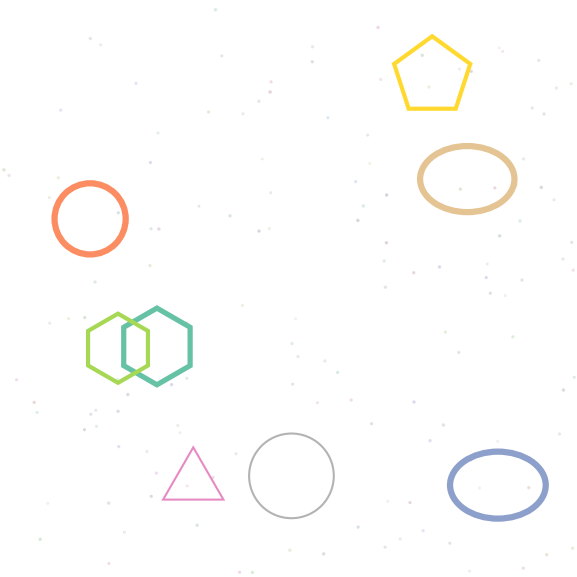[{"shape": "hexagon", "thickness": 2.5, "radius": 0.33, "center": [0.272, 0.399]}, {"shape": "circle", "thickness": 3, "radius": 0.31, "center": [0.156, 0.62]}, {"shape": "oval", "thickness": 3, "radius": 0.41, "center": [0.862, 0.159]}, {"shape": "triangle", "thickness": 1, "radius": 0.3, "center": [0.335, 0.164]}, {"shape": "hexagon", "thickness": 2, "radius": 0.3, "center": [0.204, 0.396]}, {"shape": "pentagon", "thickness": 2, "radius": 0.35, "center": [0.748, 0.867]}, {"shape": "oval", "thickness": 3, "radius": 0.41, "center": [0.809, 0.689]}, {"shape": "circle", "thickness": 1, "radius": 0.37, "center": [0.505, 0.175]}]